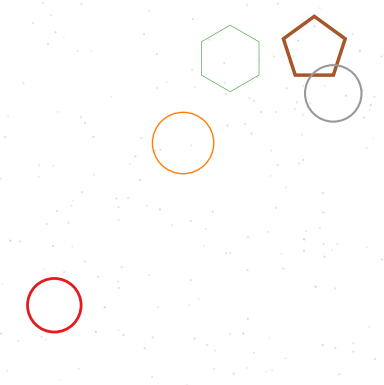[{"shape": "circle", "thickness": 2, "radius": 0.35, "center": [0.141, 0.207]}, {"shape": "hexagon", "thickness": 0.5, "radius": 0.43, "center": [0.598, 0.848]}, {"shape": "circle", "thickness": 1, "radius": 0.4, "center": [0.476, 0.629]}, {"shape": "pentagon", "thickness": 2.5, "radius": 0.42, "center": [0.816, 0.873]}, {"shape": "circle", "thickness": 1.5, "radius": 0.37, "center": [0.866, 0.757]}]